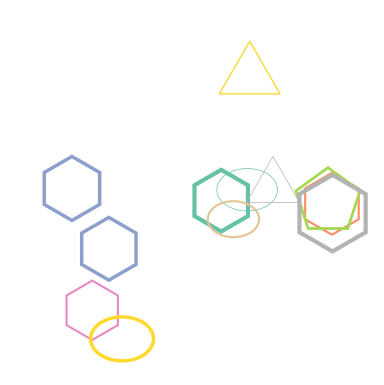[{"shape": "oval", "thickness": 0.5, "radius": 0.39, "center": [0.642, 0.507]}, {"shape": "hexagon", "thickness": 3, "radius": 0.4, "center": [0.575, 0.479]}, {"shape": "hexagon", "thickness": 1.5, "radius": 0.4, "center": [0.862, 0.471]}, {"shape": "hexagon", "thickness": 2.5, "radius": 0.41, "center": [0.283, 0.354]}, {"shape": "hexagon", "thickness": 2.5, "radius": 0.42, "center": [0.187, 0.511]}, {"shape": "hexagon", "thickness": 1.5, "radius": 0.39, "center": [0.24, 0.194]}, {"shape": "pentagon", "thickness": 2, "radius": 0.44, "center": [0.852, 0.477]}, {"shape": "triangle", "thickness": 1, "radius": 0.46, "center": [0.649, 0.802]}, {"shape": "oval", "thickness": 2.5, "radius": 0.41, "center": [0.317, 0.12]}, {"shape": "oval", "thickness": 1.5, "radius": 0.33, "center": [0.606, 0.431]}, {"shape": "hexagon", "thickness": 3, "radius": 0.5, "center": [0.864, 0.446]}, {"shape": "triangle", "thickness": 0.5, "radius": 0.4, "center": [0.709, 0.514]}]